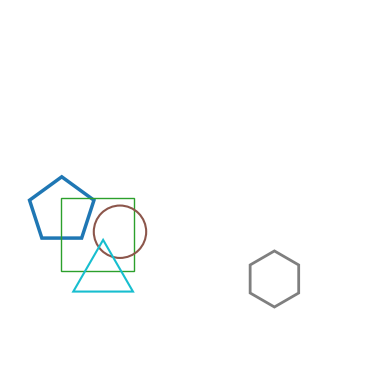[{"shape": "pentagon", "thickness": 2.5, "radius": 0.44, "center": [0.16, 0.453]}, {"shape": "square", "thickness": 1, "radius": 0.47, "center": [0.252, 0.392]}, {"shape": "circle", "thickness": 1.5, "radius": 0.34, "center": [0.312, 0.398]}, {"shape": "hexagon", "thickness": 2, "radius": 0.36, "center": [0.713, 0.275]}, {"shape": "triangle", "thickness": 1.5, "radius": 0.45, "center": [0.268, 0.287]}]